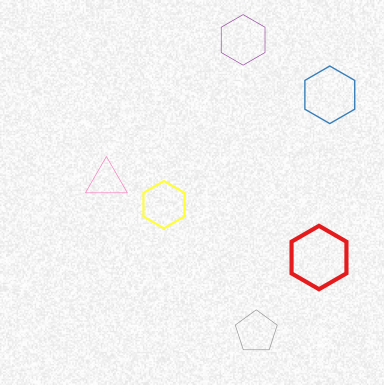[{"shape": "hexagon", "thickness": 3, "radius": 0.41, "center": [0.829, 0.331]}, {"shape": "hexagon", "thickness": 1, "radius": 0.37, "center": [0.857, 0.754]}, {"shape": "hexagon", "thickness": 0.5, "radius": 0.33, "center": [0.632, 0.896]}, {"shape": "hexagon", "thickness": 1.5, "radius": 0.31, "center": [0.426, 0.468]}, {"shape": "triangle", "thickness": 0.5, "radius": 0.31, "center": [0.276, 0.531]}, {"shape": "pentagon", "thickness": 0.5, "radius": 0.29, "center": [0.666, 0.138]}]